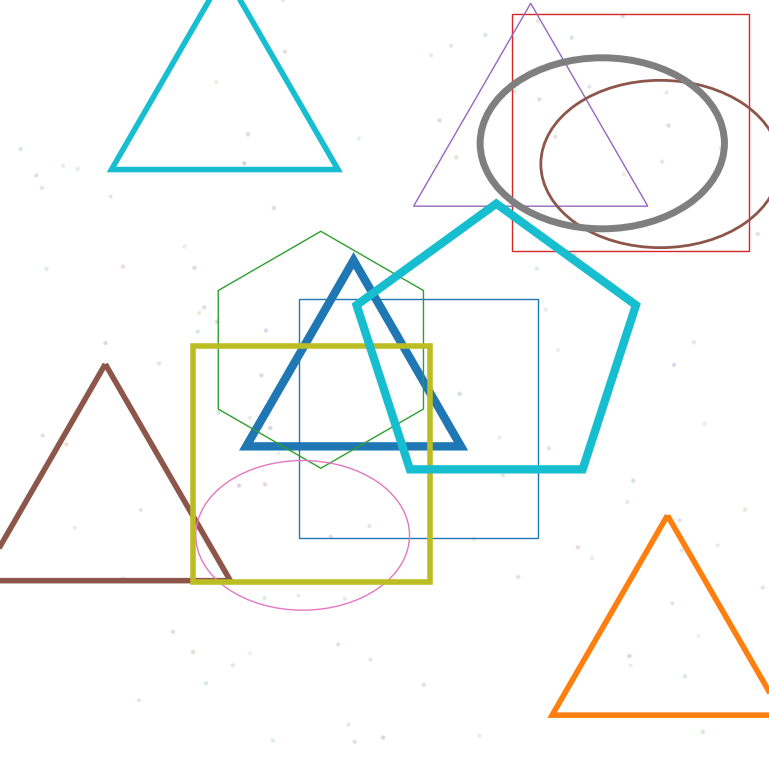[{"shape": "triangle", "thickness": 3, "radius": 0.81, "center": [0.459, 0.501]}, {"shape": "square", "thickness": 0.5, "radius": 0.78, "center": [0.544, 0.456]}, {"shape": "triangle", "thickness": 2, "radius": 0.86, "center": [0.867, 0.158]}, {"shape": "hexagon", "thickness": 0.5, "radius": 0.77, "center": [0.417, 0.546]}, {"shape": "square", "thickness": 0.5, "radius": 0.77, "center": [0.819, 0.828]}, {"shape": "triangle", "thickness": 0.5, "radius": 0.88, "center": [0.689, 0.82]}, {"shape": "triangle", "thickness": 2, "radius": 0.94, "center": [0.137, 0.34]}, {"shape": "oval", "thickness": 1, "radius": 0.78, "center": [0.858, 0.787]}, {"shape": "oval", "thickness": 0.5, "radius": 0.69, "center": [0.393, 0.305]}, {"shape": "oval", "thickness": 2.5, "radius": 0.79, "center": [0.782, 0.814]}, {"shape": "square", "thickness": 2, "radius": 0.77, "center": [0.405, 0.398]}, {"shape": "triangle", "thickness": 2, "radius": 0.85, "center": [0.292, 0.865]}, {"shape": "pentagon", "thickness": 3, "radius": 0.95, "center": [0.645, 0.545]}]